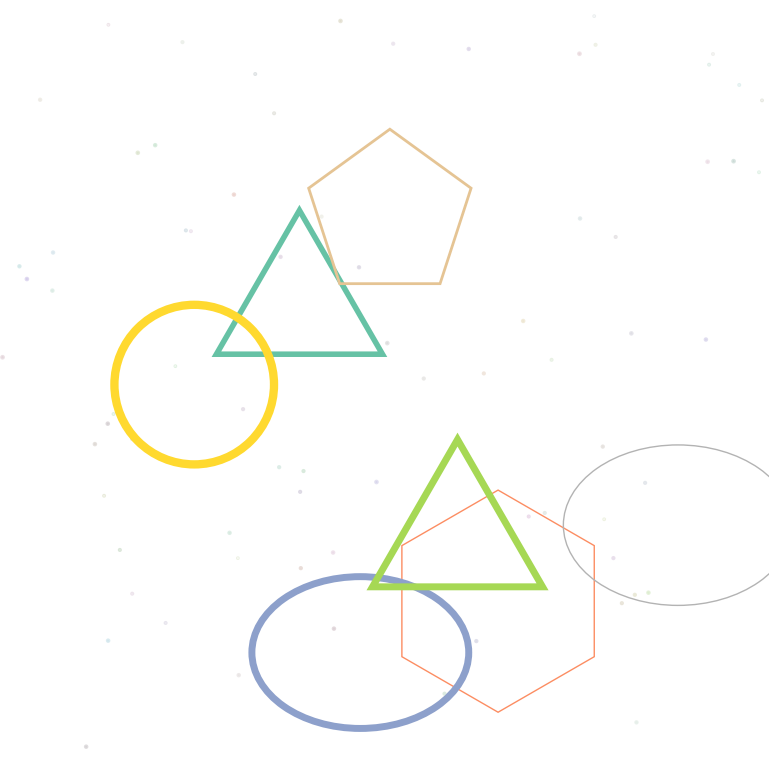[{"shape": "triangle", "thickness": 2, "radius": 0.62, "center": [0.389, 0.602]}, {"shape": "hexagon", "thickness": 0.5, "radius": 0.72, "center": [0.647, 0.219]}, {"shape": "oval", "thickness": 2.5, "radius": 0.7, "center": [0.468, 0.153]}, {"shape": "triangle", "thickness": 2.5, "radius": 0.64, "center": [0.594, 0.302]}, {"shape": "circle", "thickness": 3, "radius": 0.52, "center": [0.252, 0.501]}, {"shape": "pentagon", "thickness": 1, "radius": 0.55, "center": [0.506, 0.721]}, {"shape": "oval", "thickness": 0.5, "radius": 0.74, "center": [0.88, 0.318]}]